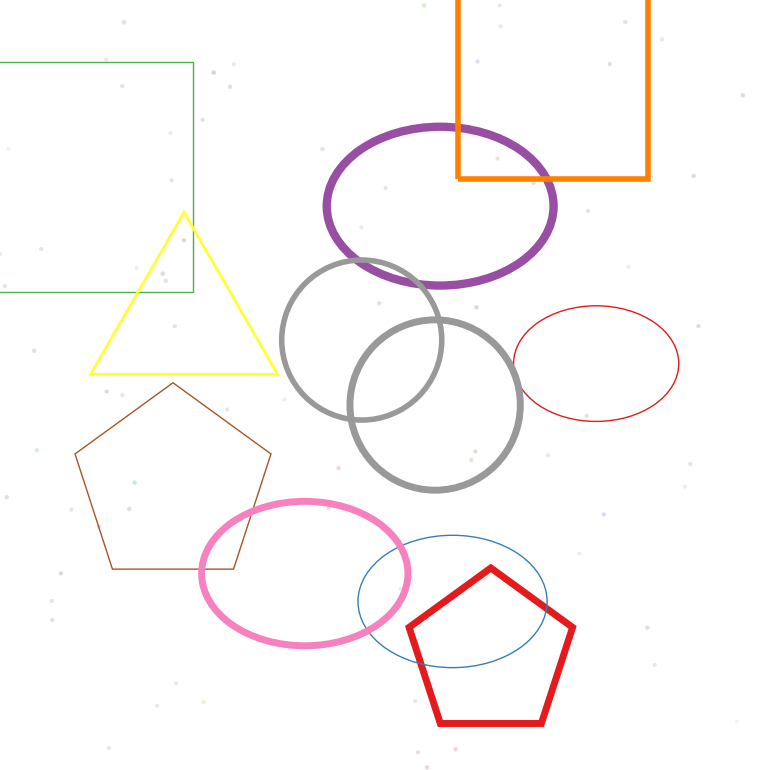[{"shape": "pentagon", "thickness": 2.5, "radius": 0.56, "center": [0.637, 0.151]}, {"shape": "oval", "thickness": 0.5, "radius": 0.54, "center": [0.774, 0.528]}, {"shape": "oval", "thickness": 0.5, "radius": 0.61, "center": [0.588, 0.219]}, {"shape": "square", "thickness": 0.5, "radius": 0.75, "center": [0.101, 0.77]}, {"shape": "oval", "thickness": 3, "radius": 0.74, "center": [0.572, 0.732]}, {"shape": "square", "thickness": 2, "radius": 0.62, "center": [0.718, 0.891]}, {"shape": "triangle", "thickness": 1, "radius": 0.7, "center": [0.239, 0.584]}, {"shape": "pentagon", "thickness": 0.5, "radius": 0.67, "center": [0.225, 0.369]}, {"shape": "oval", "thickness": 2.5, "radius": 0.67, "center": [0.396, 0.255]}, {"shape": "circle", "thickness": 2.5, "radius": 0.55, "center": [0.565, 0.474]}, {"shape": "circle", "thickness": 2, "radius": 0.52, "center": [0.47, 0.558]}]